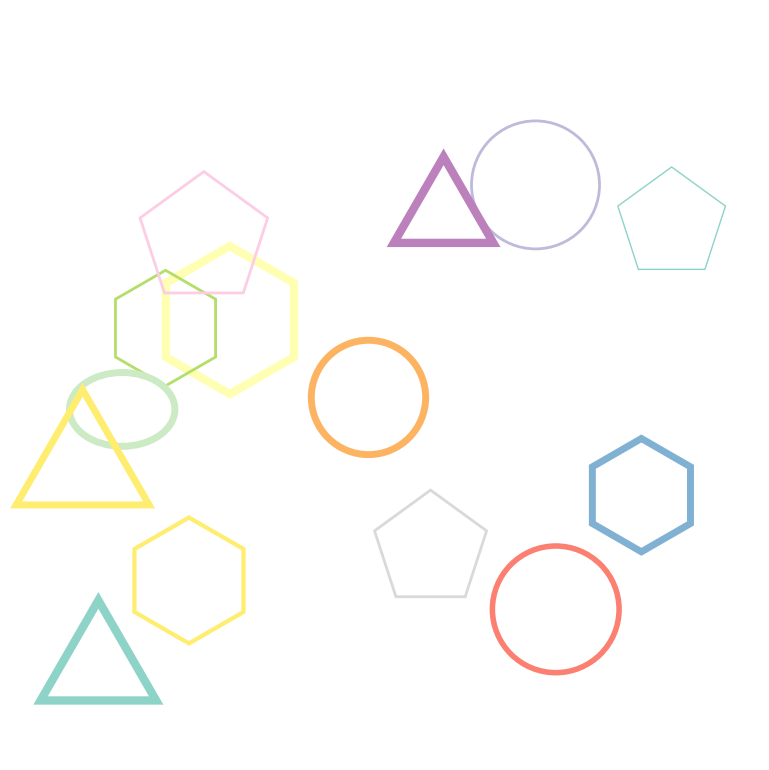[{"shape": "triangle", "thickness": 3, "radius": 0.43, "center": [0.128, 0.134]}, {"shape": "pentagon", "thickness": 0.5, "radius": 0.37, "center": [0.872, 0.71]}, {"shape": "hexagon", "thickness": 3, "radius": 0.48, "center": [0.299, 0.584]}, {"shape": "circle", "thickness": 1, "radius": 0.42, "center": [0.695, 0.76]}, {"shape": "circle", "thickness": 2, "radius": 0.41, "center": [0.722, 0.209]}, {"shape": "hexagon", "thickness": 2.5, "radius": 0.37, "center": [0.833, 0.357]}, {"shape": "circle", "thickness": 2.5, "radius": 0.37, "center": [0.479, 0.484]}, {"shape": "hexagon", "thickness": 1, "radius": 0.38, "center": [0.215, 0.574]}, {"shape": "pentagon", "thickness": 1, "radius": 0.44, "center": [0.265, 0.69]}, {"shape": "pentagon", "thickness": 1, "radius": 0.38, "center": [0.559, 0.287]}, {"shape": "triangle", "thickness": 3, "radius": 0.37, "center": [0.576, 0.722]}, {"shape": "oval", "thickness": 2.5, "radius": 0.34, "center": [0.159, 0.468]}, {"shape": "hexagon", "thickness": 1.5, "radius": 0.41, "center": [0.245, 0.246]}, {"shape": "triangle", "thickness": 2.5, "radius": 0.5, "center": [0.107, 0.394]}]